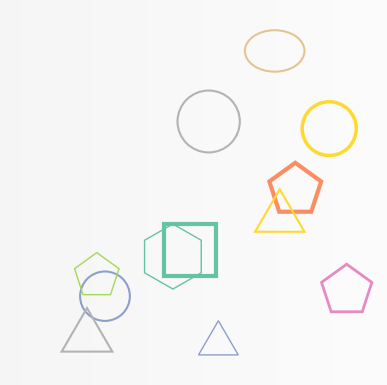[{"shape": "square", "thickness": 3, "radius": 0.33, "center": [0.49, 0.351]}, {"shape": "hexagon", "thickness": 1, "radius": 0.42, "center": [0.446, 0.334]}, {"shape": "pentagon", "thickness": 3, "radius": 0.35, "center": [0.762, 0.507]}, {"shape": "circle", "thickness": 1.5, "radius": 0.32, "center": [0.271, 0.231]}, {"shape": "triangle", "thickness": 1, "radius": 0.3, "center": [0.564, 0.108]}, {"shape": "pentagon", "thickness": 2, "radius": 0.34, "center": [0.895, 0.245]}, {"shape": "pentagon", "thickness": 1, "radius": 0.3, "center": [0.25, 0.283]}, {"shape": "triangle", "thickness": 1.5, "radius": 0.37, "center": [0.722, 0.435]}, {"shape": "circle", "thickness": 2.5, "radius": 0.35, "center": [0.85, 0.666]}, {"shape": "oval", "thickness": 1.5, "radius": 0.38, "center": [0.709, 0.868]}, {"shape": "triangle", "thickness": 1.5, "radius": 0.38, "center": [0.224, 0.124]}, {"shape": "circle", "thickness": 1.5, "radius": 0.4, "center": [0.539, 0.684]}]